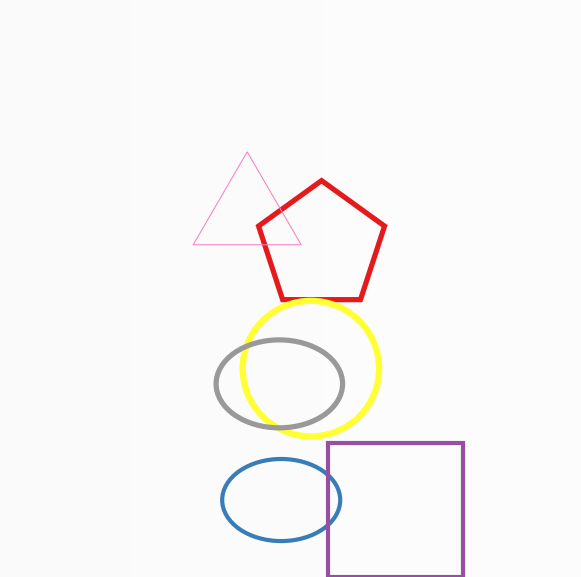[{"shape": "pentagon", "thickness": 2.5, "radius": 0.57, "center": [0.553, 0.572]}, {"shape": "oval", "thickness": 2, "radius": 0.51, "center": [0.484, 0.133]}, {"shape": "square", "thickness": 2, "radius": 0.58, "center": [0.681, 0.116]}, {"shape": "circle", "thickness": 3, "radius": 0.59, "center": [0.535, 0.361]}, {"shape": "triangle", "thickness": 0.5, "radius": 0.54, "center": [0.425, 0.629]}, {"shape": "oval", "thickness": 2.5, "radius": 0.54, "center": [0.481, 0.334]}]